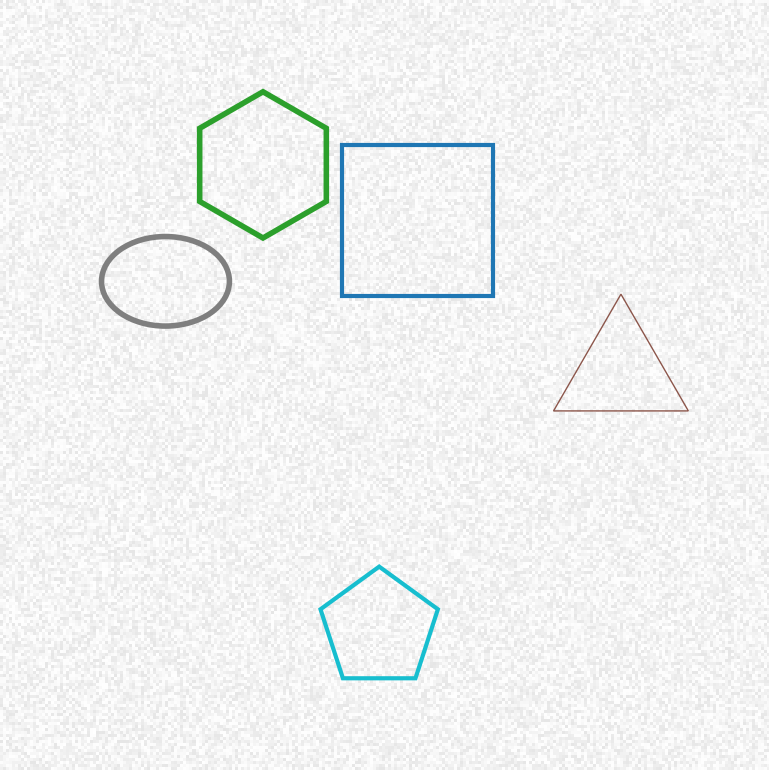[{"shape": "square", "thickness": 1.5, "radius": 0.49, "center": [0.542, 0.714]}, {"shape": "hexagon", "thickness": 2, "radius": 0.47, "center": [0.342, 0.786]}, {"shape": "triangle", "thickness": 0.5, "radius": 0.51, "center": [0.806, 0.517]}, {"shape": "oval", "thickness": 2, "radius": 0.42, "center": [0.215, 0.635]}, {"shape": "pentagon", "thickness": 1.5, "radius": 0.4, "center": [0.492, 0.184]}]